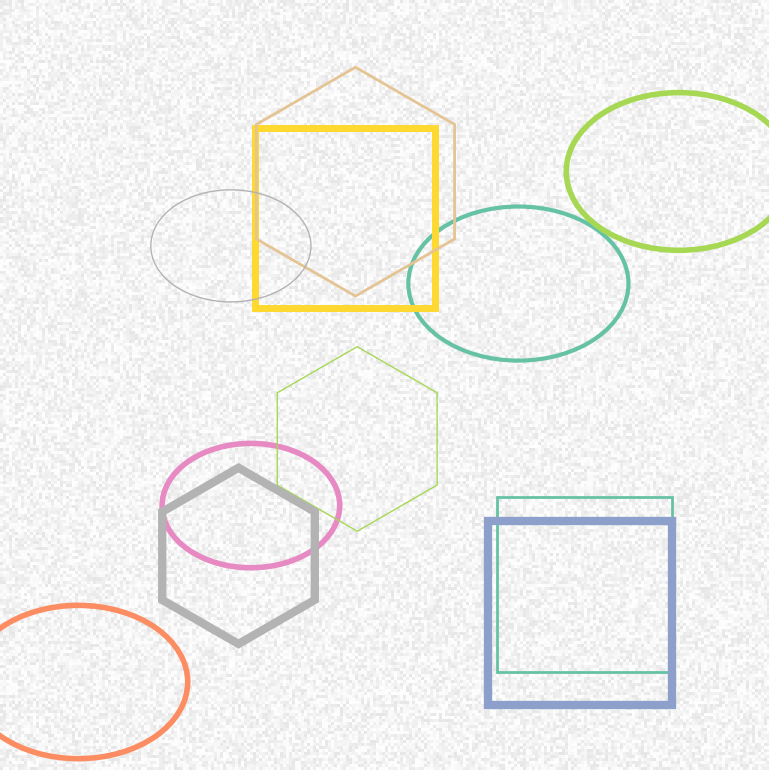[{"shape": "square", "thickness": 1, "radius": 0.57, "center": [0.759, 0.241]}, {"shape": "oval", "thickness": 1.5, "radius": 0.71, "center": [0.673, 0.632]}, {"shape": "oval", "thickness": 2, "radius": 0.71, "center": [0.102, 0.114]}, {"shape": "square", "thickness": 3, "radius": 0.6, "center": [0.753, 0.204]}, {"shape": "oval", "thickness": 2, "radius": 0.58, "center": [0.326, 0.343]}, {"shape": "oval", "thickness": 2, "radius": 0.73, "center": [0.882, 0.777]}, {"shape": "hexagon", "thickness": 0.5, "radius": 0.6, "center": [0.464, 0.43]}, {"shape": "square", "thickness": 2.5, "radius": 0.58, "center": [0.448, 0.717]}, {"shape": "hexagon", "thickness": 1, "radius": 0.74, "center": [0.462, 0.764]}, {"shape": "oval", "thickness": 0.5, "radius": 0.52, "center": [0.3, 0.681]}, {"shape": "hexagon", "thickness": 3, "radius": 0.57, "center": [0.31, 0.278]}]